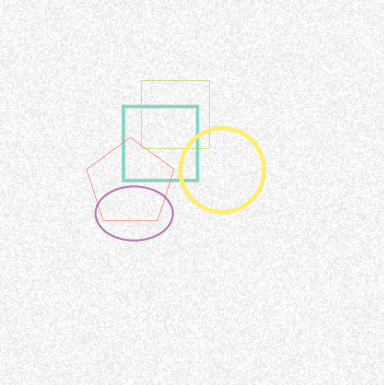[{"shape": "square", "thickness": 2.5, "radius": 0.48, "center": [0.415, 0.628]}, {"shape": "pentagon", "thickness": 0.5, "radius": 0.6, "center": [0.339, 0.523]}, {"shape": "square", "thickness": 0.5, "radius": 0.44, "center": [0.455, 0.705]}, {"shape": "oval", "thickness": 1.5, "radius": 0.5, "center": [0.349, 0.445]}, {"shape": "circle", "thickness": 3, "radius": 0.54, "center": [0.577, 0.558]}]